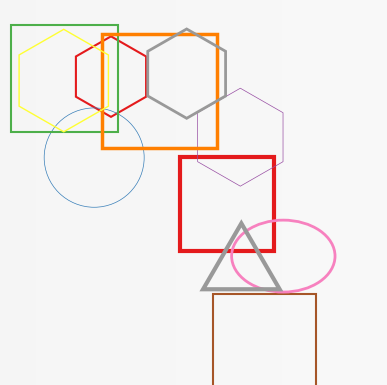[{"shape": "hexagon", "thickness": 1.5, "radius": 0.52, "center": [0.286, 0.801]}, {"shape": "square", "thickness": 3, "radius": 0.61, "center": [0.586, 0.471]}, {"shape": "circle", "thickness": 0.5, "radius": 0.65, "center": [0.243, 0.591]}, {"shape": "square", "thickness": 1.5, "radius": 0.7, "center": [0.166, 0.795]}, {"shape": "hexagon", "thickness": 0.5, "radius": 0.64, "center": [0.62, 0.644]}, {"shape": "square", "thickness": 2.5, "radius": 0.74, "center": [0.411, 0.764]}, {"shape": "hexagon", "thickness": 1, "radius": 0.67, "center": [0.165, 0.791]}, {"shape": "square", "thickness": 1.5, "radius": 0.66, "center": [0.683, 0.104]}, {"shape": "oval", "thickness": 2, "radius": 0.67, "center": [0.731, 0.335]}, {"shape": "hexagon", "thickness": 2, "radius": 0.58, "center": [0.482, 0.809]}, {"shape": "triangle", "thickness": 3, "radius": 0.57, "center": [0.623, 0.306]}]